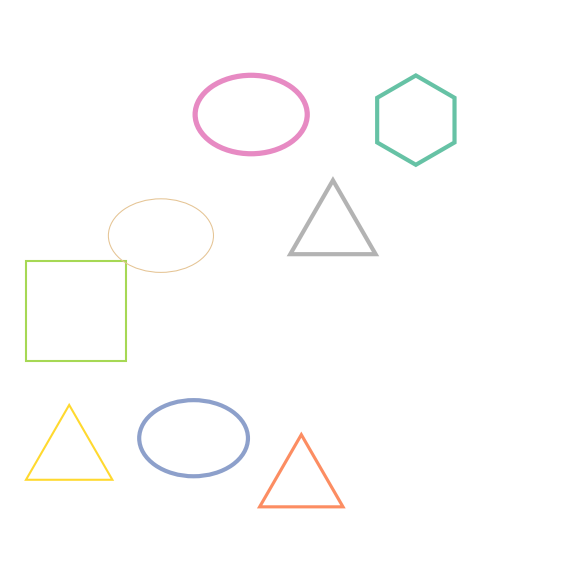[{"shape": "hexagon", "thickness": 2, "radius": 0.39, "center": [0.72, 0.791]}, {"shape": "triangle", "thickness": 1.5, "radius": 0.42, "center": [0.522, 0.163]}, {"shape": "oval", "thickness": 2, "radius": 0.47, "center": [0.335, 0.24]}, {"shape": "oval", "thickness": 2.5, "radius": 0.49, "center": [0.435, 0.801]}, {"shape": "square", "thickness": 1, "radius": 0.43, "center": [0.131, 0.46]}, {"shape": "triangle", "thickness": 1, "radius": 0.43, "center": [0.12, 0.212]}, {"shape": "oval", "thickness": 0.5, "radius": 0.46, "center": [0.279, 0.591]}, {"shape": "triangle", "thickness": 2, "radius": 0.43, "center": [0.577, 0.602]}]